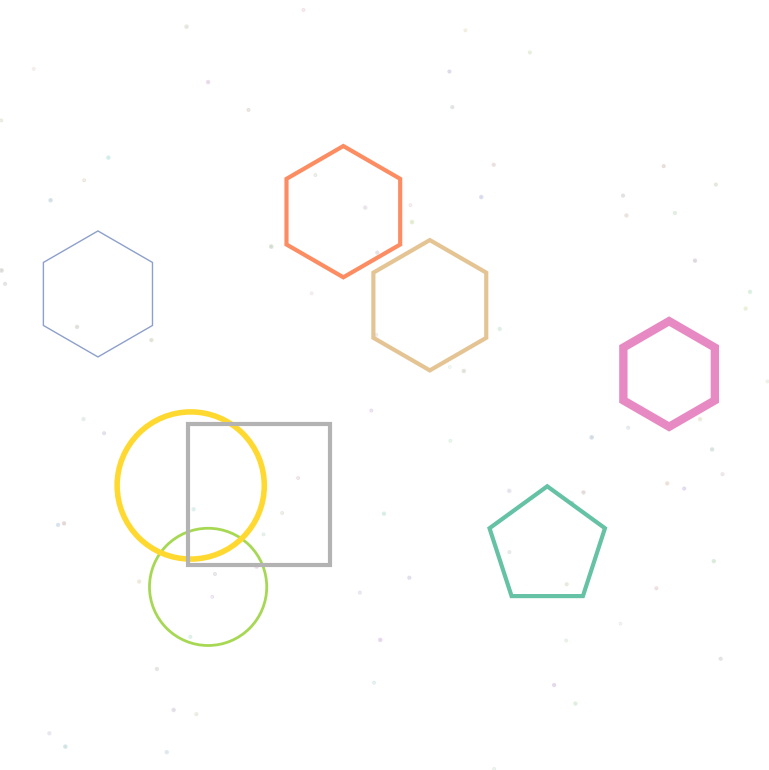[{"shape": "pentagon", "thickness": 1.5, "radius": 0.39, "center": [0.711, 0.29]}, {"shape": "hexagon", "thickness": 1.5, "radius": 0.43, "center": [0.446, 0.725]}, {"shape": "hexagon", "thickness": 0.5, "radius": 0.41, "center": [0.127, 0.618]}, {"shape": "hexagon", "thickness": 3, "radius": 0.34, "center": [0.869, 0.514]}, {"shape": "circle", "thickness": 1, "radius": 0.38, "center": [0.27, 0.238]}, {"shape": "circle", "thickness": 2, "radius": 0.48, "center": [0.248, 0.369]}, {"shape": "hexagon", "thickness": 1.5, "radius": 0.42, "center": [0.558, 0.604]}, {"shape": "square", "thickness": 1.5, "radius": 0.46, "center": [0.336, 0.357]}]